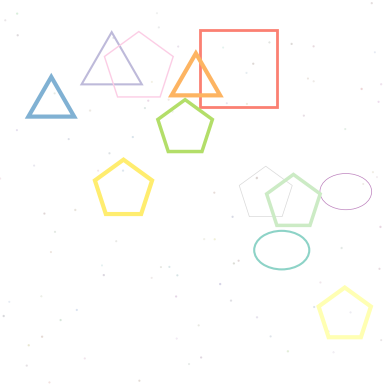[{"shape": "oval", "thickness": 1.5, "radius": 0.36, "center": [0.732, 0.35]}, {"shape": "pentagon", "thickness": 3, "radius": 0.36, "center": [0.895, 0.182]}, {"shape": "triangle", "thickness": 1.5, "radius": 0.45, "center": [0.29, 0.826]}, {"shape": "square", "thickness": 2, "radius": 0.5, "center": [0.619, 0.823]}, {"shape": "triangle", "thickness": 3, "radius": 0.34, "center": [0.133, 0.731]}, {"shape": "triangle", "thickness": 3, "radius": 0.36, "center": [0.509, 0.789]}, {"shape": "pentagon", "thickness": 2.5, "radius": 0.37, "center": [0.481, 0.667]}, {"shape": "pentagon", "thickness": 1, "radius": 0.47, "center": [0.361, 0.824]}, {"shape": "pentagon", "thickness": 0.5, "radius": 0.36, "center": [0.69, 0.496]}, {"shape": "oval", "thickness": 0.5, "radius": 0.34, "center": [0.898, 0.502]}, {"shape": "pentagon", "thickness": 2.5, "radius": 0.37, "center": [0.762, 0.474]}, {"shape": "pentagon", "thickness": 3, "radius": 0.39, "center": [0.321, 0.507]}]